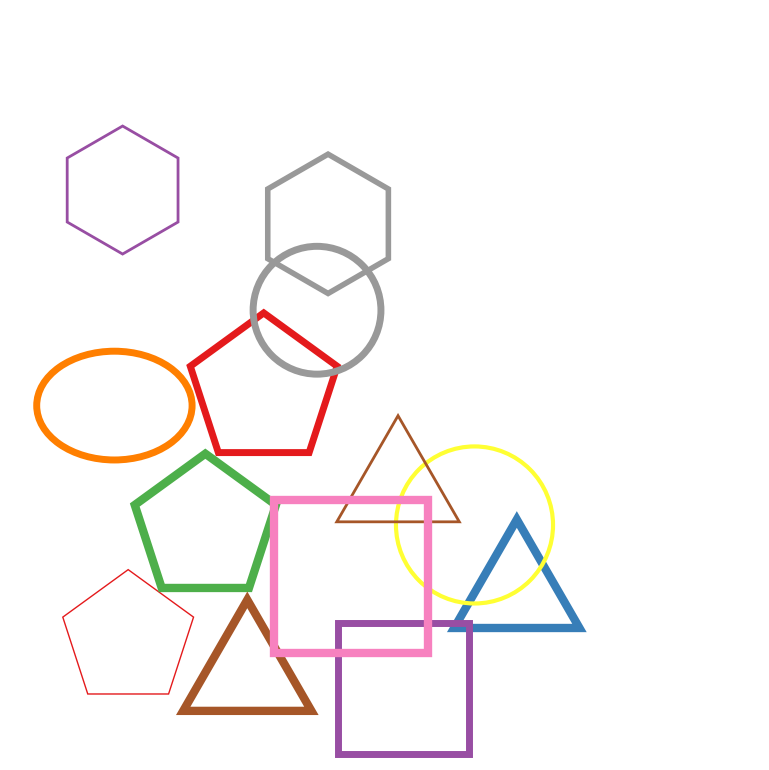[{"shape": "pentagon", "thickness": 0.5, "radius": 0.45, "center": [0.166, 0.171]}, {"shape": "pentagon", "thickness": 2.5, "radius": 0.5, "center": [0.343, 0.493]}, {"shape": "triangle", "thickness": 3, "radius": 0.47, "center": [0.671, 0.231]}, {"shape": "pentagon", "thickness": 3, "radius": 0.48, "center": [0.267, 0.314]}, {"shape": "hexagon", "thickness": 1, "radius": 0.42, "center": [0.159, 0.753]}, {"shape": "square", "thickness": 2.5, "radius": 0.43, "center": [0.525, 0.106]}, {"shape": "oval", "thickness": 2.5, "radius": 0.5, "center": [0.149, 0.473]}, {"shape": "circle", "thickness": 1.5, "radius": 0.51, "center": [0.616, 0.318]}, {"shape": "triangle", "thickness": 1, "radius": 0.46, "center": [0.517, 0.368]}, {"shape": "triangle", "thickness": 3, "radius": 0.48, "center": [0.321, 0.125]}, {"shape": "square", "thickness": 3, "radius": 0.5, "center": [0.456, 0.252]}, {"shape": "hexagon", "thickness": 2, "radius": 0.45, "center": [0.426, 0.709]}, {"shape": "circle", "thickness": 2.5, "radius": 0.42, "center": [0.412, 0.597]}]